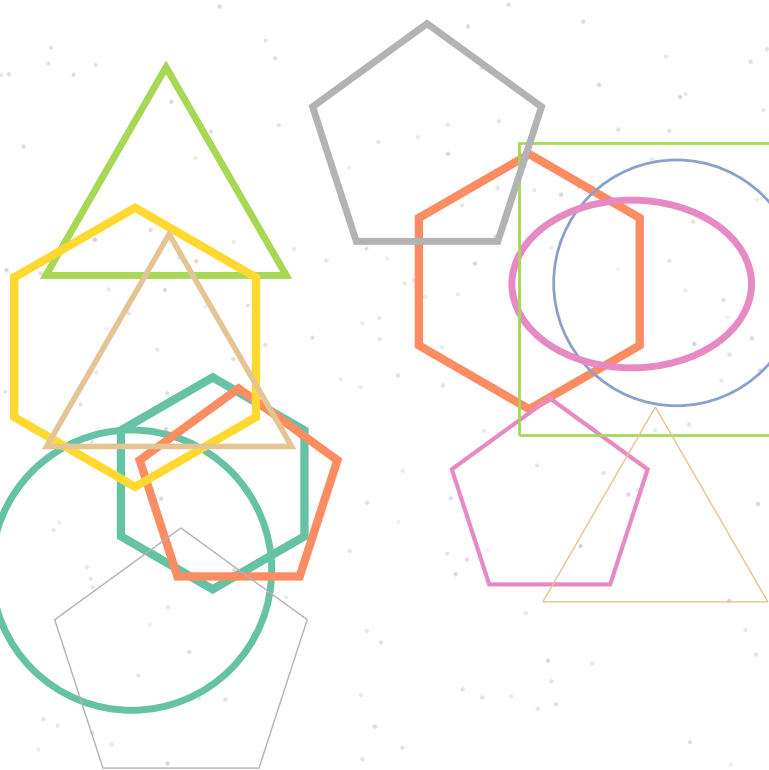[{"shape": "hexagon", "thickness": 3, "radius": 0.69, "center": [0.276, 0.372]}, {"shape": "circle", "thickness": 2.5, "radius": 0.91, "center": [0.171, 0.26]}, {"shape": "pentagon", "thickness": 3, "radius": 0.68, "center": [0.31, 0.361]}, {"shape": "hexagon", "thickness": 3, "radius": 0.83, "center": [0.687, 0.634]}, {"shape": "circle", "thickness": 1, "radius": 0.8, "center": [0.879, 0.633]}, {"shape": "oval", "thickness": 2.5, "radius": 0.78, "center": [0.82, 0.631]}, {"shape": "pentagon", "thickness": 1.5, "radius": 0.67, "center": [0.714, 0.349]}, {"shape": "triangle", "thickness": 2.5, "radius": 0.9, "center": [0.216, 0.732]}, {"shape": "square", "thickness": 1, "radius": 0.95, "center": [0.864, 0.624]}, {"shape": "hexagon", "thickness": 3, "radius": 0.91, "center": [0.175, 0.549]}, {"shape": "triangle", "thickness": 2, "radius": 0.92, "center": [0.22, 0.512]}, {"shape": "triangle", "thickness": 0.5, "radius": 0.84, "center": [0.851, 0.303]}, {"shape": "pentagon", "thickness": 2.5, "radius": 0.78, "center": [0.555, 0.813]}, {"shape": "pentagon", "thickness": 0.5, "radius": 0.86, "center": [0.235, 0.142]}]